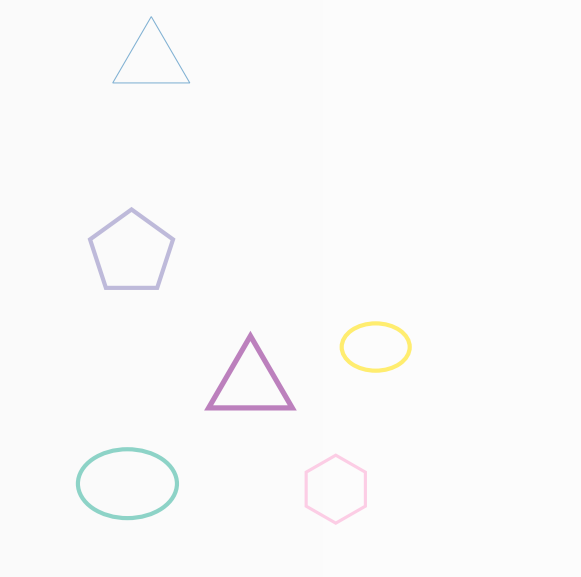[{"shape": "oval", "thickness": 2, "radius": 0.43, "center": [0.219, 0.162]}, {"shape": "pentagon", "thickness": 2, "radius": 0.38, "center": [0.226, 0.561]}, {"shape": "triangle", "thickness": 0.5, "radius": 0.38, "center": [0.26, 0.894]}, {"shape": "hexagon", "thickness": 1.5, "radius": 0.29, "center": [0.578, 0.152]}, {"shape": "triangle", "thickness": 2.5, "radius": 0.42, "center": [0.431, 0.334]}, {"shape": "oval", "thickness": 2, "radius": 0.29, "center": [0.646, 0.398]}]